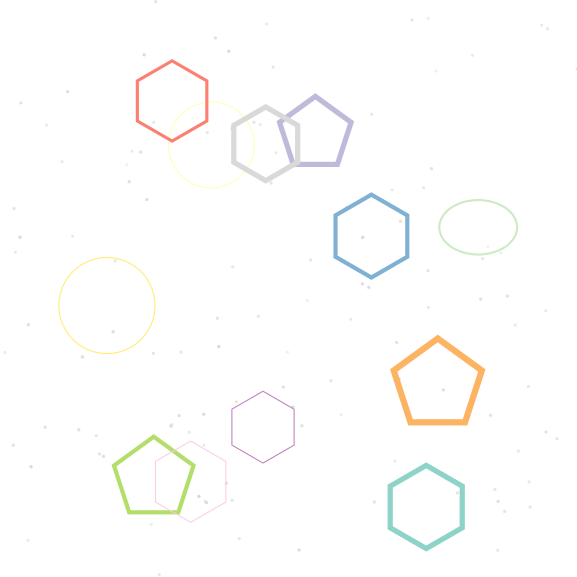[{"shape": "hexagon", "thickness": 2.5, "radius": 0.36, "center": [0.738, 0.121]}, {"shape": "circle", "thickness": 0.5, "radius": 0.37, "center": [0.366, 0.748]}, {"shape": "pentagon", "thickness": 2.5, "radius": 0.33, "center": [0.546, 0.767]}, {"shape": "hexagon", "thickness": 1.5, "radius": 0.35, "center": [0.298, 0.824]}, {"shape": "hexagon", "thickness": 2, "radius": 0.36, "center": [0.643, 0.59]}, {"shape": "pentagon", "thickness": 3, "radius": 0.4, "center": [0.758, 0.333]}, {"shape": "pentagon", "thickness": 2, "radius": 0.36, "center": [0.266, 0.171]}, {"shape": "hexagon", "thickness": 0.5, "radius": 0.35, "center": [0.33, 0.165]}, {"shape": "hexagon", "thickness": 2.5, "radius": 0.32, "center": [0.46, 0.75]}, {"shape": "hexagon", "thickness": 0.5, "radius": 0.31, "center": [0.455, 0.259]}, {"shape": "oval", "thickness": 1, "radius": 0.34, "center": [0.828, 0.606]}, {"shape": "circle", "thickness": 0.5, "radius": 0.42, "center": [0.185, 0.47]}]